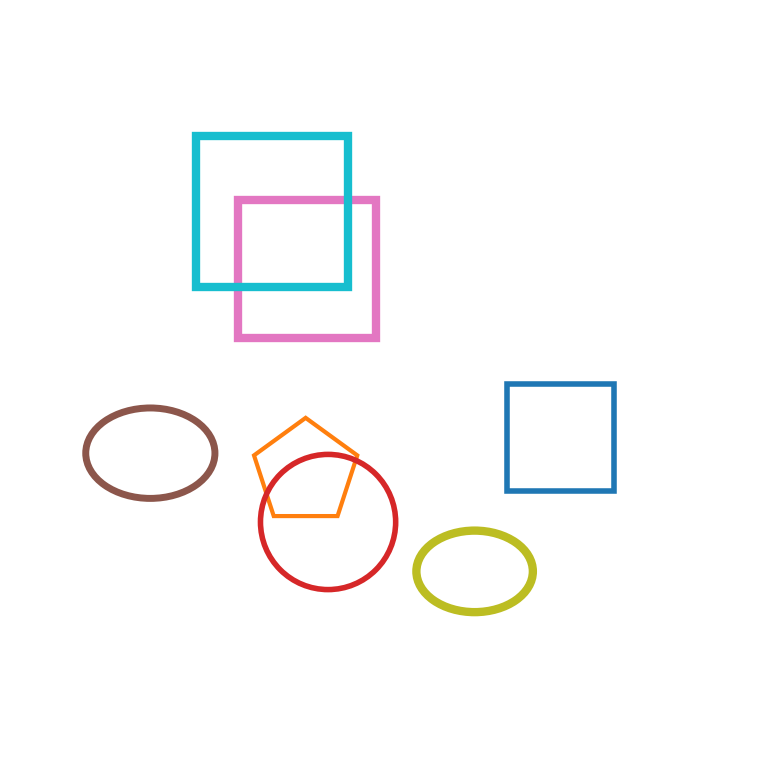[{"shape": "square", "thickness": 2, "radius": 0.35, "center": [0.728, 0.432]}, {"shape": "pentagon", "thickness": 1.5, "radius": 0.35, "center": [0.397, 0.387]}, {"shape": "circle", "thickness": 2, "radius": 0.44, "center": [0.426, 0.322]}, {"shape": "oval", "thickness": 2.5, "radius": 0.42, "center": [0.195, 0.411]}, {"shape": "square", "thickness": 3, "radius": 0.45, "center": [0.398, 0.65]}, {"shape": "oval", "thickness": 3, "radius": 0.38, "center": [0.616, 0.258]}, {"shape": "square", "thickness": 3, "radius": 0.49, "center": [0.353, 0.726]}]